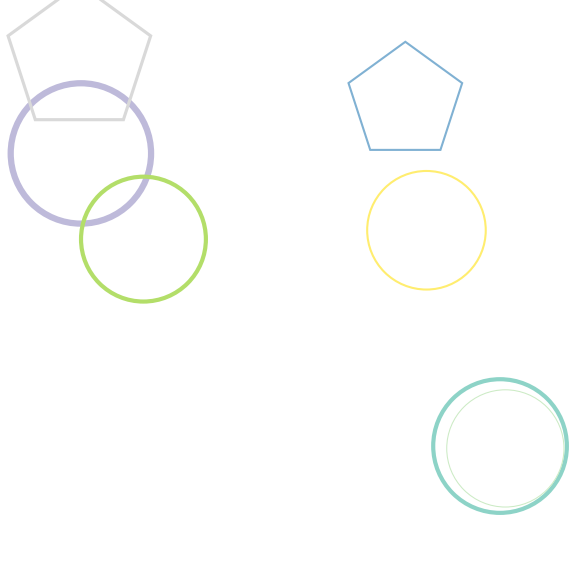[{"shape": "circle", "thickness": 2, "radius": 0.58, "center": [0.866, 0.227]}, {"shape": "circle", "thickness": 3, "radius": 0.61, "center": [0.14, 0.733]}, {"shape": "pentagon", "thickness": 1, "radius": 0.52, "center": [0.702, 0.823]}, {"shape": "circle", "thickness": 2, "radius": 0.54, "center": [0.248, 0.585]}, {"shape": "pentagon", "thickness": 1.5, "radius": 0.65, "center": [0.137, 0.897]}, {"shape": "circle", "thickness": 0.5, "radius": 0.51, "center": [0.875, 0.223]}, {"shape": "circle", "thickness": 1, "radius": 0.51, "center": [0.738, 0.6]}]